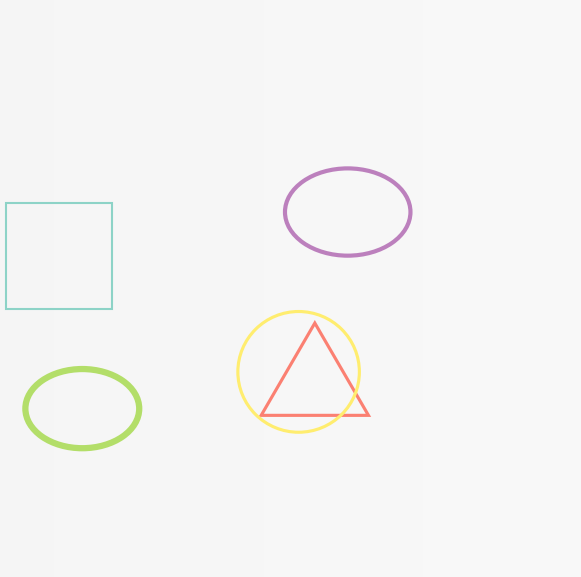[{"shape": "square", "thickness": 1, "radius": 0.45, "center": [0.101, 0.556]}, {"shape": "triangle", "thickness": 1.5, "radius": 0.53, "center": [0.542, 0.333]}, {"shape": "oval", "thickness": 3, "radius": 0.49, "center": [0.142, 0.292]}, {"shape": "oval", "thickness": 2, "radius": 0.54, "center": [0.598, 0.632]}, {"shape": "circle", "thickness": 1.5, "radius": 0.52, "center": [0.514, 0.355]}]